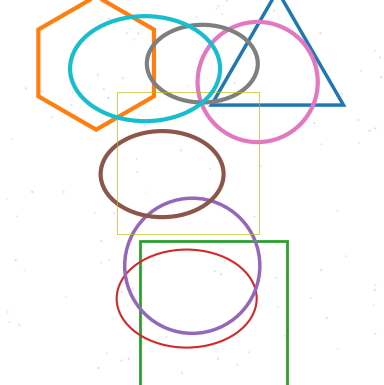[{"shape": "triangle", "thickness": 2.5, "radius": 0.99, "center": [0.721, 0.826]}, {"shape": "hexagon", "thickness": 3, "radius": 0.87, "center": [0.25, 0.837]}, {"shape": "square", "thickness": 2, "radius": 0.96, "center": [0.555, 0.182]}, {"shape": "oval", "thickness": 1.5, "radius": 0.91, "center": [0.485, 0.224]}, {"shape": "circle", "thickness": 2.5, "radius": 0.88, "center": [0.499, 0.31]}, {"shape": "oval", "thickness": 3, "radius": 0.8, "center": [0.421, 0.548]}, {"shape": "circle", "thickness": 3, "radius": 0.78, "center": [0.669, 0.787]}, {"shape": "oval", "thickness": 3, "radius": 0.72, "center": [0.526, 0.835]}, {"shape": "square", "thickness": 0.5, "radius": 0.92, "center": [0.488, 0.577]}, {"shape": "oval", "thickness": 3, "radius": 0.97, "center": [0.377, 0.822]}]